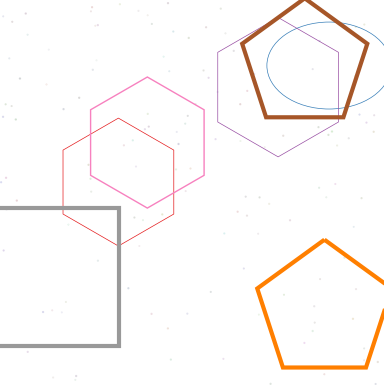[{"shape": "hexagon", "thickness": 0.5, "radius": 0.83, "center": [0.308, 0.527]}, {"shape": "oval", "thickness": 0.5, "radius": 0.81, "center": [0.855, 0.83]}, {"shape": "hexagon", "thickness": 0.5, "radius": 0.91, "center": [0.722, 0.774]}, {"shape": "pentagon", "thickness": 3, "radius": 0.92, "center": [0.843, 0.194]}, {"shape": "pentagon", "thickness": 3, "radius": 0.85, "center": [0.792, 0.834]}, {"shape": "hexagon", "thickness": 1, "radius": 0.85, "center": [0.383, 0.63]}, {"shape": "square", "thickness": 3, "radius": 0.9, "center": [0.131, 0.281]}]